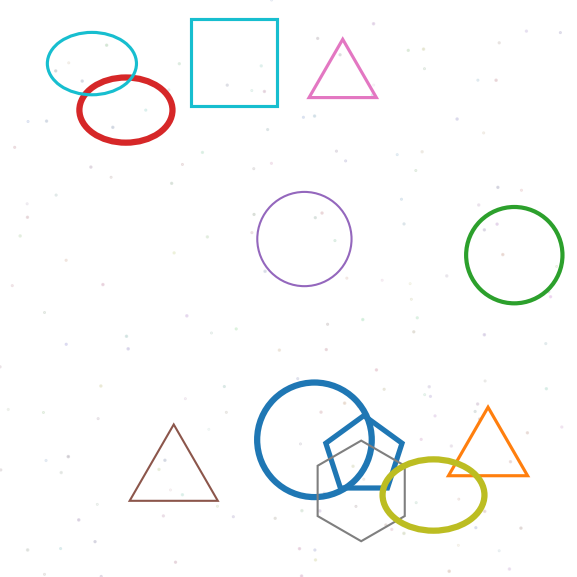[{"shape": "pentagon", "thickness": 2.5, "radius": 0.35, "center": [0.63, 0.21]}, {"shape": "circle", "thickness": 3, "radius": 0.5, "center": [0.545, 0.238]}, {"shape": "triangle", "thickness": 1.5, "radius": 0.4, "center": [0.845, 0.215]}, {"shape": "circle", "thickness": 2, "radius": 0.42, "center": [0.891, 0.557]}, {"shape": "oval", "thickness": 3, "radius": 0.4, "center": [0.218, 0.809]}, {"shape": "circle", "thickness": 1, "radius": 0.41, "center": [0.527, 0.585]}, {"shape": "triangle", "thickness": 1, "radius": 0.44, "center": [0.301, 0.176]}, {"shape": "triangle", "thickness": 1.5, "radius": 0.34, "center": [0.593, 0.864]}, {"shape": "hexagon", "thickness": 1, "radius": 0.44, "center": [0.625, 0.149]}, {"shape": "oval", "thickness": 3, "radius": 0.44, "center": [0.751, 0.142]}, {"shape": "oval", "thickness": 1.5, "radius": 0.39, "center": [0.159, 0.889]}, {"shape": "square", "thickness": 1.5, "radius": 0.37, "center": [0.405, 0.891]}]